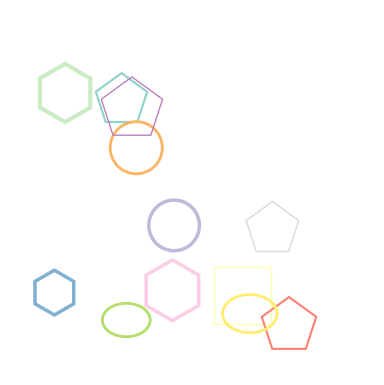[{"shape": "pentagon", "thickness": 1.5, "radius": 0.35, "center": [0.316, 0.74]}, {"shape": "square", "thickness": 1, "radius": 0.37, "center": [0.631, 0.232]}, {"shape": "circle", "thickness": 2.5, "radius": 0.33, "center": [0.452, 0.415]}, {"shape": "pentagon", "thickness": 1.5, "radius": 0.37, "center": [0.751, 0.154]}, {"shape": "hexagon", "thickness": 2.5, "radius": 0.29, "center": [0.141, 0.24]}, {"shape": "circle", "thickness": 2, "radius": 0.34, "center": [0.354, 0.616]}, {"shape": "oval", "thickness": 2, "radius": 0.31, "center": [0.328, 0.169]}, {"shape": "hexagon", "thickness": 2.5, "radius": 0.39, "center": [0.448, 0.246]}, {"shape": "pentagon", "thickness": 1, "radius": 0.36, "center": [0.708, 0.405]}, {"shape": "pentagon", "thickness": 1, "radius": 0.42, "center": [0.343, 0.717]}, {"shape": "hexagon", "thickness": 3, "radius": 0.38, "center": [0.169, 0.759]}, {"shape": "oval", "thickness": 2, "radius": 0.35, "center": [0.649, 0.185]}]